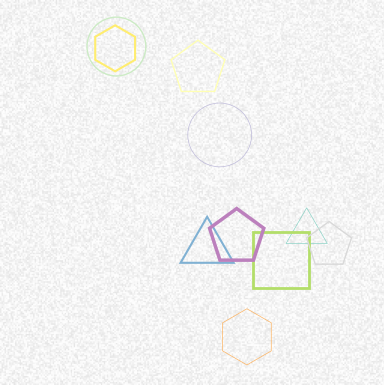[{"shape": "triangle", "thickness": 0.5, "radius": 0.31, "center": [0.797, 0.398]}, {"shape": "pentagon", "thickness": 1, "radius": 0.37, "center": [0.514, 0.822]}, {"shape": "circle", "thickness": 0.5, "radius": 0.41, "center": [0.571, 0.65]}, {"shape": "triangle", "thickness": 1.5, "radius": 0.4, "center": [0.538, 0.357]}, {"shape": "hexagon", "thickness": 0.5, "radius": 0.36, "center": [0.641, 0.125]}, {"shape": "square", "thickness": 2, "radius": 0.36, "center": [0.73, 0.325]}, {"shape": "pentagon", "thickness": 1, "radius": 0.31, "center": [0.855, 0.363]}, {"shape": "pentagon", "thickness": 2.5, "radius": 0.37, "center": [0.615, 0.384]}, {"shape": "circle", "thickness": 1, "radius": 0.38, "center": [0.302, 0.879]}, {"shape": "hexagon", "thickness": 1.5, "radius": 0.3, "center": [0.299, 0.874]}]